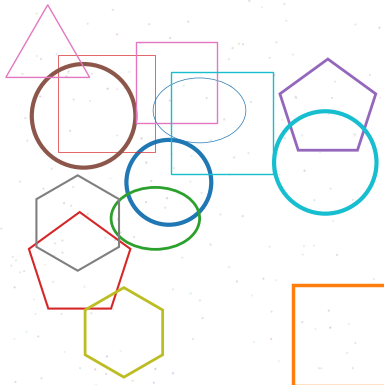[{"shape": "oval", "thickness": 0.5, "radius": 0.6, "center": [0.518, 0.713]}, {"shape": "circle", "thickness": 3, "radius": 0.55, "center": [0.439, 0.526]}, {"shape": "square", "thickness": 2.5, "radius": 0.65, "center": [0.893, 0.129]}, {"shape": "oval", "thickness": 2, "radius": 0.57, "center": [0.404, 0.433]}, {"shape": "square", "thickness": 0.5, "radius": 0.63, "center": [0.276, 0.731]}, {"shape": "pentagon", "thickness": 1.5, "radius": 0.69, "center": [0.207, 0.311]}, {"shape": "pentagon", "thickness": 2, "radius": 0.65, "center": [0.852, 0.716]}, {"shape": "circle", "thickness": 3, "radius": 0.67, "center": [0.217, 0.699]}, {"shape": "triangle", "thickness": 1, "radius": 0.63, "center": [0.124, 0.862]}, {"shape": "square", "thickness": 1, "radius": 0.53, "center": [0.459, 0.787]}, {"shape": "hexagon", "thickness": 1.5, "radius": 0.62, "center": [0.202, 0.421]}, {"shape": "hexagon", "thickness": 2, "radius": 0.58, "center": [0.322, 0.137]}, {"shape": "circle", "thickness": 3, "radius": 0.66, "center": [0.845, 0.578]}, {"shape": "square", "thickness": 1, "radius": 0.66, "center": [0.576, 0.681]}]